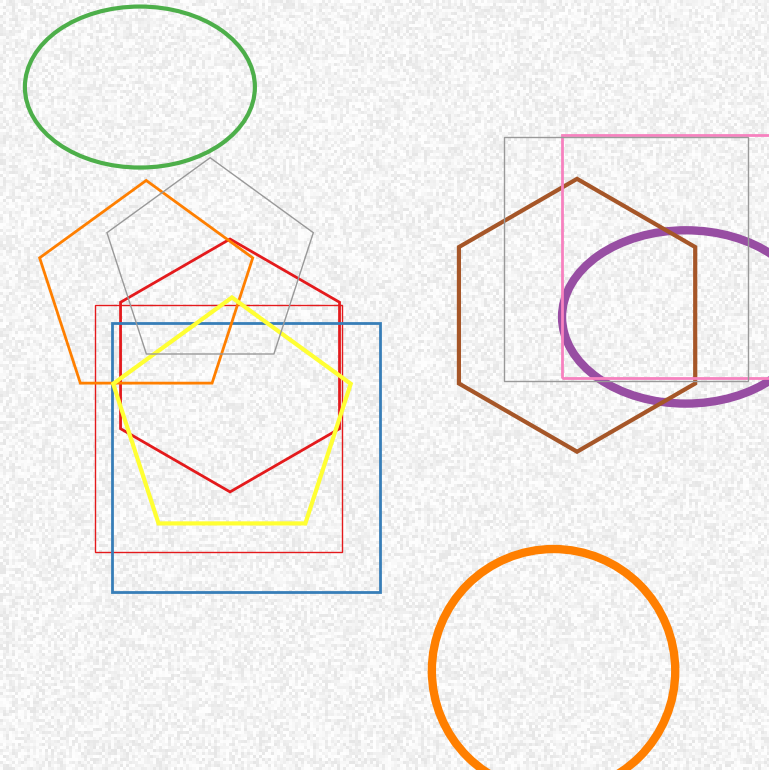[{"shape": "square", "thickness": 0.5, "radius": 0.8, "center": [0.284, 0.443]}, {"shape": "hexagon", "thickness": 1, "radius": 0.82, "center": [0.299, 0.525]}, {"shape": "square", "thickness": 1, "radius": 0.87, "center": [0.32, 0.406]}, {"shape": "oval", "thickness": 1.5, "radius": 0.75, "center": [0.182, 0.887]}, {"shape": "oval", "thickness": 3, "radius": 0.8, "center": [0.891, 0.588]}, {"shape": "circle", "thickness": 3, "radius": 0.79, "center": [0.719, 0.129]}, {"shape": "pentagon", "thickness": 1, "radius": 0.73, "center": [0.19, 0.62]}, {"shape": "pentagon", "thickness": 1.5, "radius": 0.81, "center": [0.301, 0.451]}, {"shape": "hexagon", "thickness": 1.5, "radius": 0.89, "center": [0.749, 0.591]}, {"shape": "square", "thickness": 1, "radius": 0.79, "center": [0.888, 0.667]}, {"shape": "square", "thickness": 0.5, "radius": 0.79, "center": [0.813, 0.664]}, {"shape": "pentagon", "thickness": 0.5, "radius": 0.7, "center": [0.273, 0.654]}]